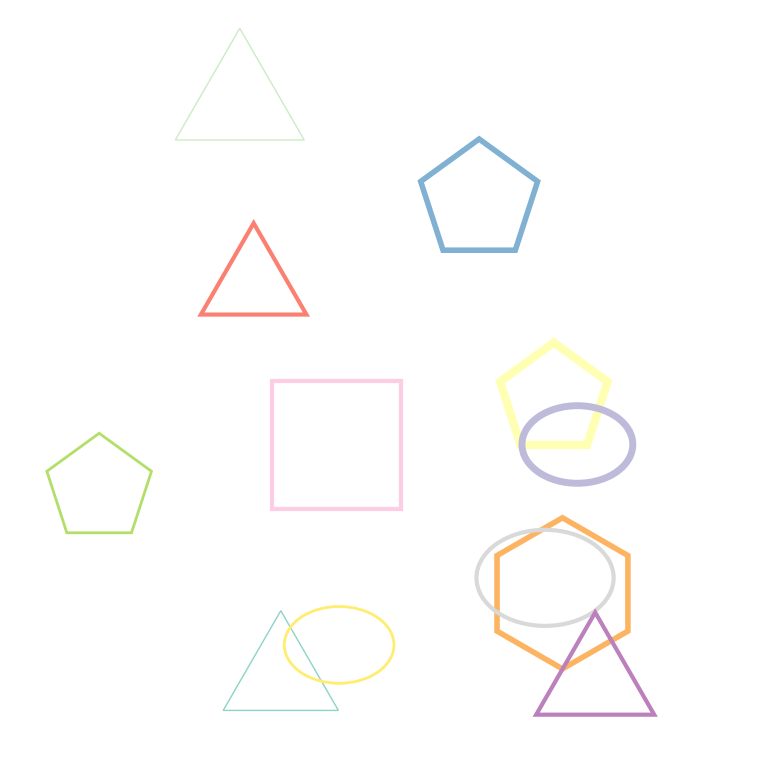[{"shape": "triangle", "thickness": 0.5, "radius": 0.43, "center": [0.365, 0.121]}, {"shape": "pentagon", "thickness": 3, "radius": 0.37, "center": [0.719, 0.482]}, {"shape": "oval", "thickness": 2.5, "radius": 0.36, "center": [0.75, 0.423]}, {"shape": "triangle", "thickness": 1.5, "radius": 0.4, "center": [0.329, 0.631]}, {"shape": "pentagon", "thickness": 2, "radius": 0.4, "center": [0.622, 0.74]}, {"shape": "hexagon", "thickness": 2, "radius": 0.49, "center": [0.73, 0.229]}, {"shape": "pentagon", "thickness": 1, "radius": 0.36, "center": [0.129, 0.366]}, {"shape": "square", "thickness": 1.5, "radius": 0.42, "center": [0.437, 0.422]}, {"shape": "oval", "thickness": 1.5, "radius": 0.45, "center": [0.708, 0.25]}, {"shape": "triangle", "thickness": 1.5, "radius": 0.44, "center": [0.773, 0.116]}, {"shape": "triangle", "thickness": 0.5, "radius": 0.48, "center": [0.311, 0.867]}, {"shape": "oval", "thickness": 1, "radius": 0.36, "center": [0.44, 0.162]}]